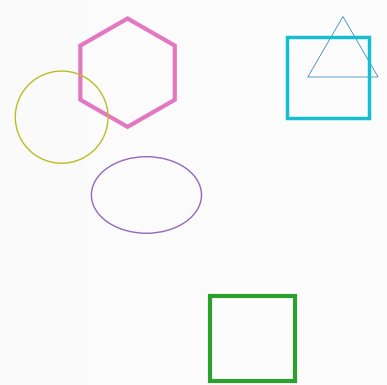[{"shape": "triangle", "thickness": 0.5, "radius": 0.52, "center": [0.885, 0.852]}, {"shape": "square", "thickness": 3, "radius": 0.55, "center": [0.652, 0.12]}, {"shape": "oval", "thickness": 1, "radius": 0.71, "center": [0.378, 0.494]}, {"shape": "hexagon", "thickness": 3, "radius": 0.7, "center": [0.329, 0.811]}, {"shape": "circle", "thickness": 1, "radius": 0.6, "center": [0.159, 0.696]}, {"shape": "square", "thickness": 2.5, "radius": 0.53, "center": [0.847, 0.798]}]